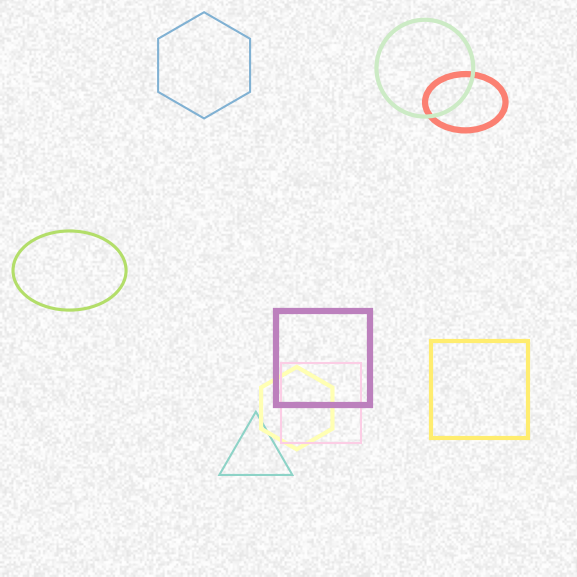[{"shape": "triangle", "thickness": 1, "radius": 0.37, "center": [0.443, 0.213]}, {"shape": "hexagon", "thickness": 2, "radius": 0.36, "center": [0.514, 0.292]}, {"shape": "oval", "thickness": 3, "radius": 0.35, "center": [0.806, 0.822]}, {"shape": "hexagon", "thickness": 1, "radius": 0.46, "center": [0.353, 0.886]}, {"shape": "oval", "thickness": 1.5, "radius": 0.49, "center": [0.12, 0.531]}, {"shape": "square", "thickness": 1, "radius": 0.34, "center": [0.556, 0.301]}, {"shape": "square", "thickness": 3, "radius": 0.41, "center": [0.559, 0.379]}, {"shape": "circle", "thickness": 2, "radius": 0.42, "center": [0.736, 0.881]}, {"shape": "square", "thickness": 2, "radius": 0.42, "center": [0.831, 0.325]}]